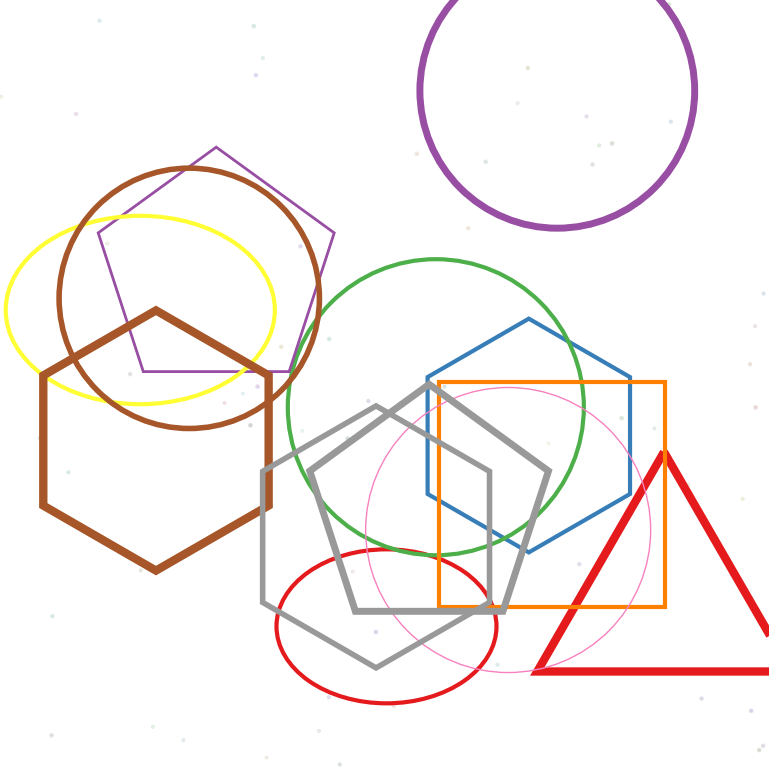[{"shape": "oval", "thickness": 1.5, "radius": 0.71, "center": [0.502, 0.187]}, {"shape": "triangle", "thickness": 3, "radius": 0.95, "center": [0.862, 0.223]}, {"shape": "hexagon", "thickness": 1.5, "radius": 0.76, "center": [0.687, 0.434]}, {"shape": "circle", "thickness": 1.5, "radius": 0.96, "center": [0.566, 0.471]}, {"shape": "circle", "thickness": 2.5, "radius": 0.89, "center": [0.724, 0.882]}, {"shape": "pentagon", "thickness": 1, "radius": 0.81, "center": [0.281, 0.648]}, {"shape": "square", "thickness": 1.5, "radius": 0.73, "center": [0.717, 0.358]}, {"shape": "oval", "thickness": 1.5, "radius": 0.87, "center": [0.182, 0.597]}, {"shape": "circle", "thickness": 2, "radius": 0.85, "center": [0.246, 0.613]}, {"shape": "hexagon", "thickness": 3, "radius": 0.84, "center": [0.203, 0.428]}, {"shape": "circle", "thickness": 0.5, "radius": 0.93, "center": [0.66, 0.312]}, {"shape": "hexagon", "thickness": 2, "radius": 0.85, "center": [0.488, 0.303]}, {"shape": "pentagon", "thickness": 2.5, "radius": 0.81, "center": [0.557, 0.338]}]